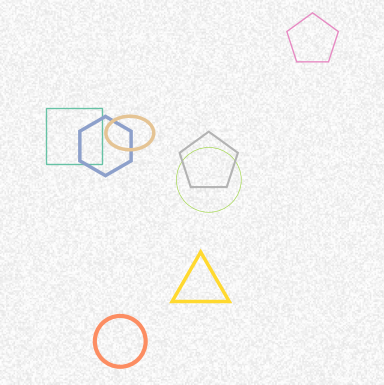[{"shape": "square", "thickness": 1, "radius": 0.36, "center": [0.192, 0.647]}, {"shape": "circle", "thickness": 3, "radius": 0.33, "center": [0.312, 0.113]}, {"shape": "hexagon", "thickness": 2.5, "radius": 0.38, "center": [0.274, 0.621]}, {"shape": "pentagon", "thickness": 1, "radius": 0.35, "center": [0.812, 0.896]}, {"shape": "circle", "thickness": 0.5, "radius": 0.42, "center": [0.542, 0.533]}, {"shape": "triangle", "thickness": 2.5, "radius": 0.43, "center": [0.521, 0.26]}, {"shape": "oval", "thickness": 2.5, "radius": 0.31, "center": [0.337, 0.655]}, {"shape": "pentagon", "thickness": 1.5, "radius": 0.4, "center": [0.542, 0.578]}]